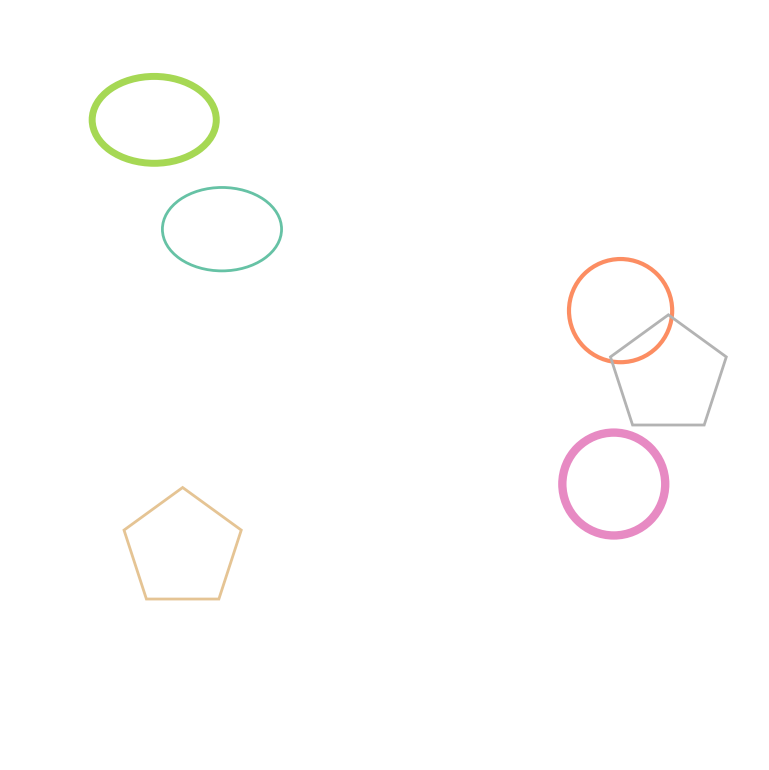[{"shape": "oval", "thickness": 1, "radius": 0.39, "center": [0.288, 0.702]}, {"shape": "circle", "thickness": 1.5, "radius": 0.34, "center": [0.806, 0.597]}, {"shape": "circle", "thickness": 3, "radius": 0.33, "center": [0.797, 0.371]}, {"shape": "oval", "thickness": 2.5, "radius": 0.4, "center": [0.2, 0.844]}, {"shape": "pentagon", "thickness": 1, "radius": 0.4, "center": [0.237, 0.287]}, {"shape": "pentagon", "thickness": 1, "radius": 0.4, "center": [0.868, 0.512]}]